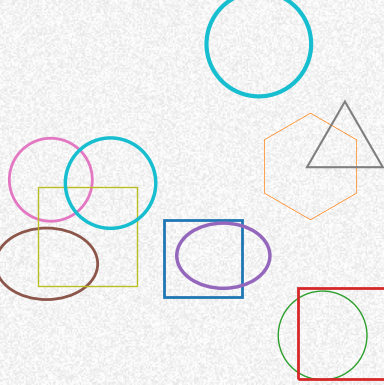[{"shape": "square", "thickness": 2, "radius": 0.5, "center": [0.527, 0.328]}, {"shape": "hexagon", "thickness": 0.5, "radius": 0.69, "center": [0.807, 0.568]}, {"shape": "circle", "thickness": 1, "radius": 0.58, "center": [0.838, 0.129]}, {"shape": "square", "thickness": 2, "radius": 0.59, "center": [0.891, 0.135]}, {"shape": "oval", "thickness": 2.5, "radius": 0.6, "center": [0.58, 0.336]}, {"shape": "oval", "thickness": 2, "radius": 0.66, "center": [0.121, 0.315]}, {"shape": "circle", "thickness": 2, "radius": 0.54, "center": [0.132, 0.533]}, {"shape": "triangle", "thickness": 1.5, "radius": 0.57, "center": [0.896, 0.623]}, {"shape": "square", "thickness": 1, "radius": 0.64, "center": [0.228, 0.385]}, {"shape": "circle", "thickness": 2.5, "radius": 0.59, "center": [0.287, 0.524]}, {"shape": "circle", "thickness": 3, "radius": 0.68, "center": [0.672, 0.886]}]